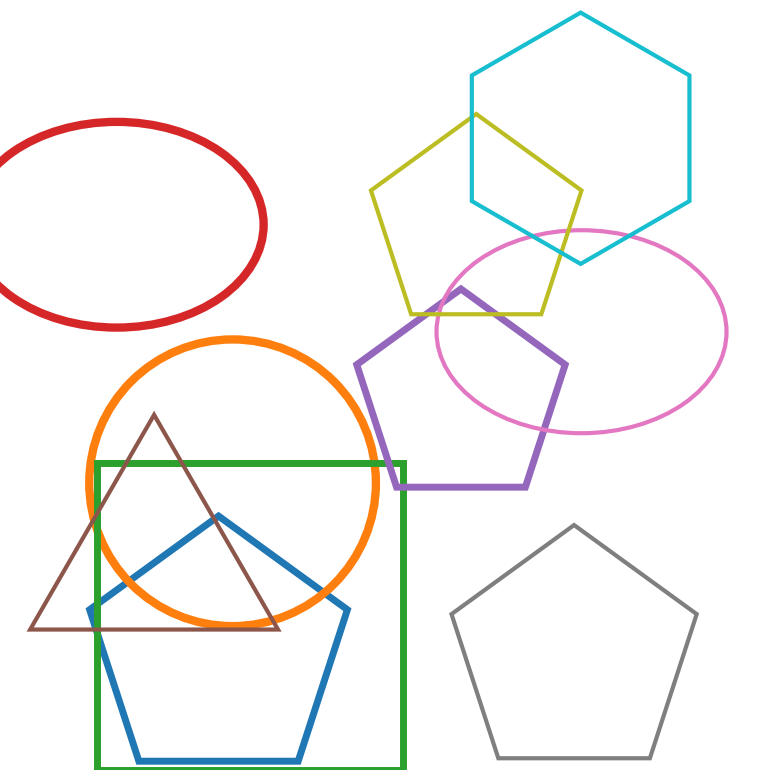[{"shape": "pentagon", "thickness": 2.5, "radius": 0.88, "center": [0.284, 0.154]}, {"shape": "circle", "thickness": 3, "radius": 0.93, "center": [0.302, 0.373]}, {"shape": "square", "thickness": 2.5, "radius": 1.0, "center": [0.325, 0.199]}, {"shape": "oval", "thickness": 3, "radius": 0.95, "center": [0.152, 0.708]}, {"shape": "pentagon", "thickness": 2.5, "radius": 0.71, "center": [0.599, 0.482]}, {"shape": "triangle", "thickness": 1.5, "radius": 0.93, "center": [0.2, 0.275]}, {"shape": "oval", "thickness": 1.5, "radius": 0.94, "center": [0.755, 0.569]}, {"shape": "pentagon", "thickness": 1.5, "radius": 0.84, "center": [0.746, 0.151]}, {"shape": "pentagon", "thickness": 1.5, "radius": 0.72, "center": [0.618, 0.708]}, {"shape": "hexagon", "thickness": 1.5, "radius": 0.82, "center": [0.754, 0.82]}]